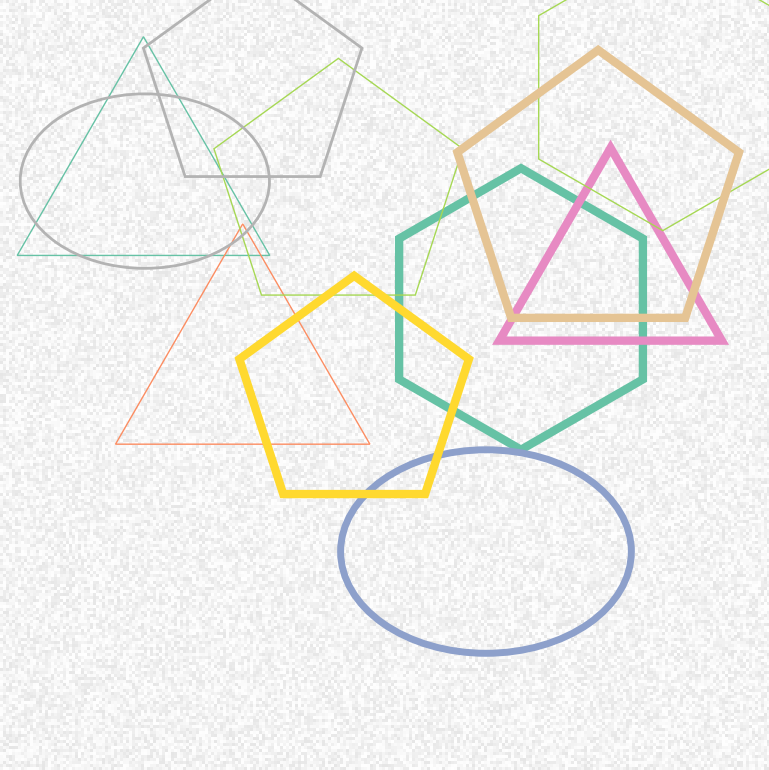[{"shape": "triangle", "thickness": 0.5, "radius": 0.95, "center": [0.186, 0.763]}, {"shape": "hexagon", "thickness": 3, "radius": 0.91, "center": [0.677, 0.599]}, {"shape": "triangle", "thickness": 0.5, "radius": 0.95, "center": [0.315, 0.519]}, {"shape": "oval", "thickness": 2.5, "radius": 0.94, "center": [0.631, 0.284]}, {"shape": "triangle", "thickness": 3, "radius": 0.83, "center": [0.793, 0.641]}, {"shape": "pentagon", "thickness": 0.5, "radius": 0.85, "center": [0.439, 0.754]}, {"shape": "hexagon", "thickness": 0.5, "radius": 0.93, "center": [0.861, 0.887]}, {"shape": "pentagon", "thickness": 3, "radius": 0.78, "center": [0.46, 0.485]}, {"shape": "pentagon", "thickness": 3, "radius": 0.96, "center": [0.777, 0.743]}, {"shape": "pentagon", "thickness": 1, "radius": 0.75, "center": [0.328, 0.891]}, {"shape": "oval", "thickness": 1, "radius": 0.81, "center": [0.188, 0.765]}]